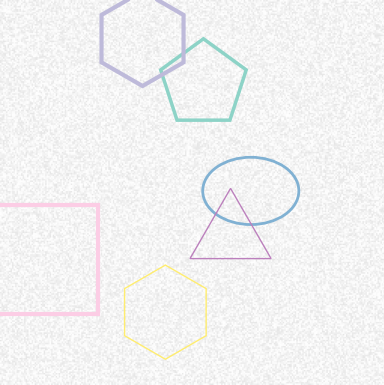[{"shape": "pentagon", "thickness": 2.5, "radius": 0.58, "center": [0.528, 0.782]}, {"shape": "hexagon", "thickness": 3, "radius": 0.62, "center": [0.37, 0.9]}, {"shape": "oval", "thickness": 2, "radius": 0.62, "center": [0.651, 0.504]}, {"shape": "square", "thickness": 3, "radius": 0.71, "center": [0.114, 0.326]}, {"shape": "triangle", "thickness": 1, "radius": 0.61, "center": [0.599, 0.389]}, {"shape": "hexagon", "thickness": 1, "radius": 0.61, "center": [0.43, 0.189]}]